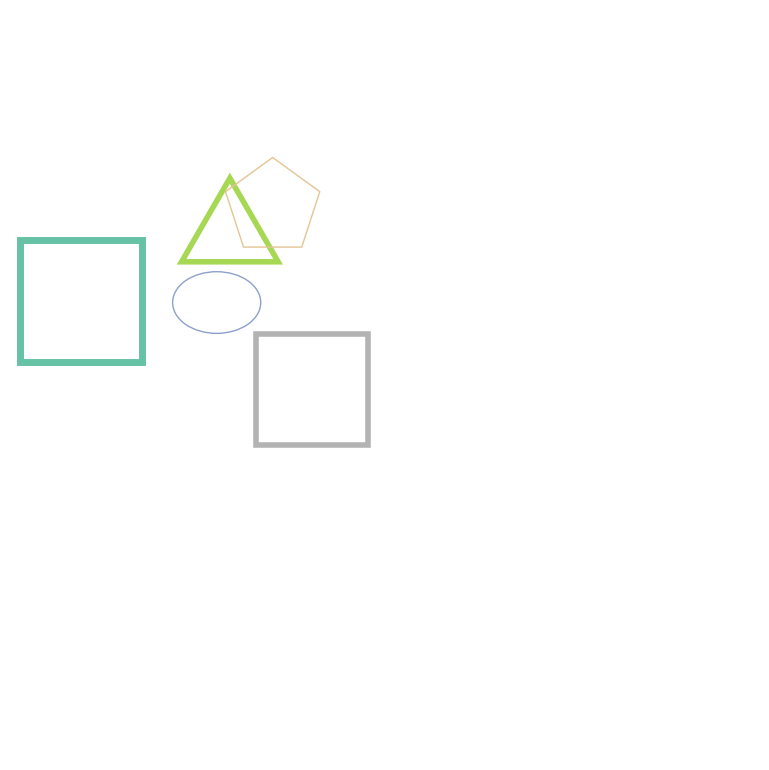[{"shape": "square", "thickness": 2.5, "radius": 0.4, "center": [0.105, 0.609]}, {"shape": "oval", "thickness": 0.5, "radius": 0.29, "center": [0.281, 0.607]}, {"shape": "triangle", "thickness": 2, "radius": 0.36, "center": [0.299, 0.696]}, {"shape": "pentagon", "thickness": 0.5, "radius": 0.32, "center": [0.354, 0.731]}, {"shape": "square", "thickness": 2, "radius": 0.36, "center": [0.406, 0.494]}]